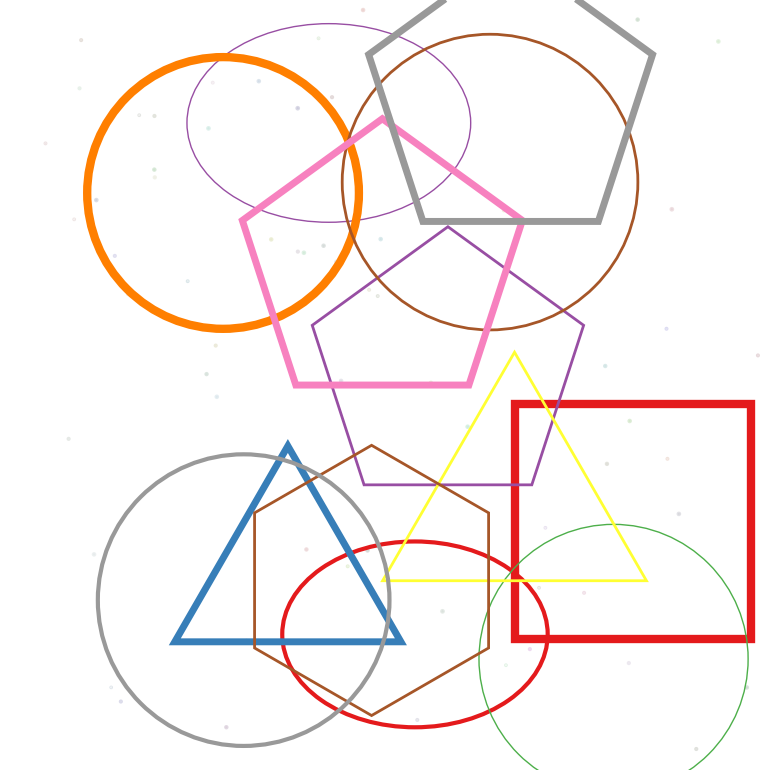[{"shape": "square", "thickness": 3, "radius": 0.76, "center": [0.822, 0.322]}, {"shape": "oval", "thickness": 1.5, "radius": 0.86, "center": [0.539, 0.176]}, {"shape": "triangle", "thickness": 2.5, "radius": 0.85, "center": [0.374, 0.251]}, {"shape": "circle", "thickness": 0.5, "radius": 0.87, "center": [0.797, 0.144]}, {"shape": "pentagon", "thickness": 1, "radius": 0.93, "center": [0.582, 0.52]}, {"shape": "oval", "thickness": 0.5, "radius": 0.92, "center": [0.427, 0.84]}, {"shape": "circle", "thickness": 3, "radius": 0.88, "center": [0.29, 0.749]}, {"shape": "triangle", "thickness": 1, "radius": 0.99, "center": [0.668, 0.345]}, {"shape": "circle", "thickness": 1, "radius": 0.96, "center": [0.636, 0.764]}, {"shape": "hexagon", "thickness": 1, "radius": 0.88, "center": [0.483, 0.246]}, {"shape": "pentagon", "thickness": 2.5, "radius": 0.96, "center": [0.497, 0.655]}, {"shape": "pentagon", "thickness": 2.5, "radius": 0.97, "center": [0.663, 0.869]}, {"shape": "circle", "thickness": 1.5, "radius": 0.95, "center": [0.316, 0.221]}]